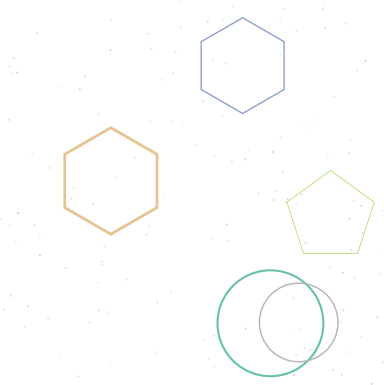[{"shape": "circle", "thickness": 1.5, "radius": 0.69, "center": [0.702, 0.16]}, {"shape": "hexagon", "thickness": 1, "radius": 0.62, "center": [0.63, 0.83]}, {"shape": "pentagon", "thickness": 0.5, "radius": 0.6, "center": [0.859, 0.438]}, {"shape": "hexagon", "thickness": 2, "radius": 0.69, "center": [0.288, 0.53]}, {"shape": "circle", "thickness": 1, "radius": 0.51, "center": [0.776, 0.162]}]